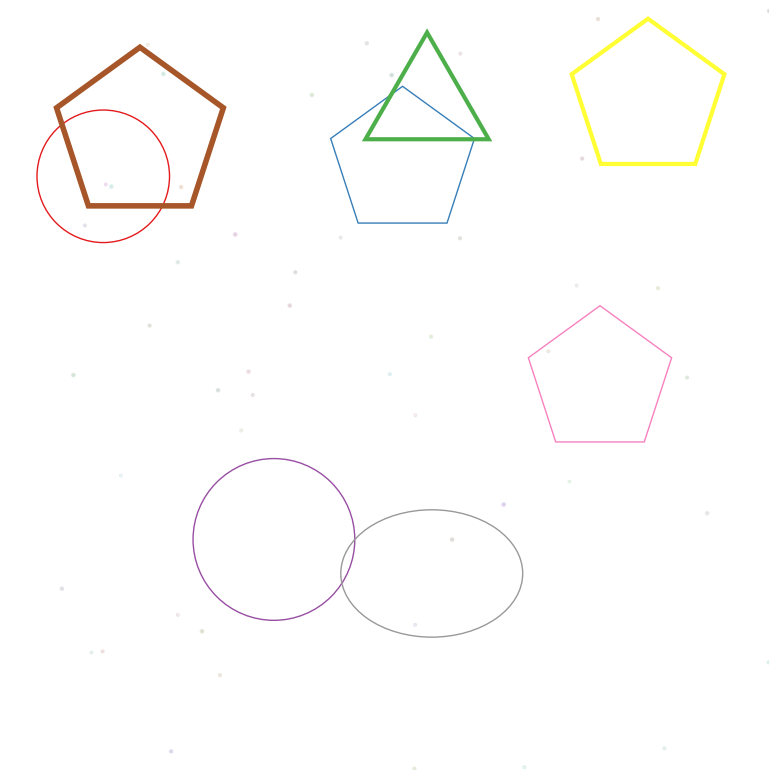[{"shape": "circle", "thickness": 0.5, "radius": 0.43, "center": [0.134, 0.771]}, {"shape": "pentagon", "thickness": 0.5, "radius": 0.49, "center": [0.523, 0.79]}, {"shape": "triangle", "thickness": 1.5, "radius": 0.46, "center": [0.555, 0.865]}, {"shape": "circle", "thickness": 0.5, "radius": 0.53, "center": [0.356, 0.299]}, {"shape": "pentagon", "thickness": 1.5, "radius": 0.52, "center": [0.842, 0.871]}, {"shape": "pentagon", "thickness": 2, "radius": 0.57, "center": [0.182, 0.825]}, {"shape": "pentagon", "thickness": 0.5, "radius": 0.49, "center": [0.779, 0.505]}, {"shape": "oval", "thickness": 0.5, "radius": 0.59, "center": [0.561, 0.255]}]